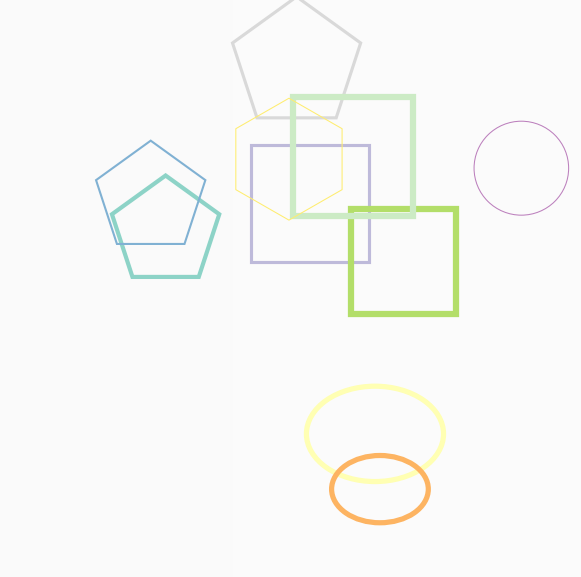[{"shape": "pentagon", "thickness": 2, "radius": 0.49, "center": [0.285, 0.598]}, {"shape": "oval", "thickness": 2.5, "radius": 0.59, "center": [0.645, 0.248]}, {"shape": "square", "thickness": 1.5, "radius": 0.51, "center": [0.533, 0.647]}, {"shape": "pentagon", "thickness": 1, "radius": 0.49, "center": [0.259, 0.657]}, {"shape": "oval", "thickness": 2.5, "radius": 0.42, "center": [0.654, 0.152]}, {"shape": "square", "thickness": 3, "radius": 0.46, "center": [0.694, 0.546]}, {"shape": "pentagon", "thickness": 1.5, "radius": 0.58, "center": [0.51, 0.889]}, {"shape": "circle", "thickness": 0.5, "radius": 0.41, "center": [0.897, 0.708]}, {"shape": "square", "thickness": 3, "radius": 0.51, "center": [0.607, 0.728]}, {"shape": "hexagon", "thickness": 0.5, "radius": 0.53, "center": [0.497, 0.724]}]